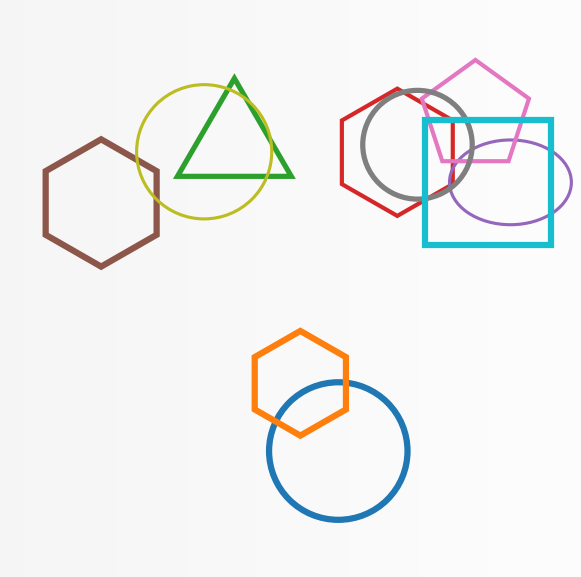[{"shape": "circle", "thickness": 3, "radius": 0.6, "center": [0.582, 0.218]}, {"shape": "hexagon", "thickness": 3, "radius": 0.45, "center": [0.517, 0.335]}, {"shape": "triangle", "thickness": 2.5, "radius": 0.57, "center": [0.403, 0.75]}, {"shape": "hexagon", "thickness": 2, "radius": 0.55, "center": [0.684, 0.735]}, {"shape": "oval", "thickness": 1.5, "radius": 0.52, "center": [0.878, 0.683]}, {"shape": "hexagon", "thickness": 3, "radius": 0.55, "center": [0.174, 0.648]}, {"shape": "pentagon", "thickness": 2, "radius": 0.48, "center": [0.818, 0.798]}, {"shape": "circle", "thickness": 2.5, "radius": 0.47, "center": [0.718, 0.749]}, {"shape": "circle", "thickness": 1.5, "radius": 0.58, "center": [0.351, 0.736]}, {"shape": "square", "thickness": 3, "radius": 0.54, "center": [0.84, 0.683]}]